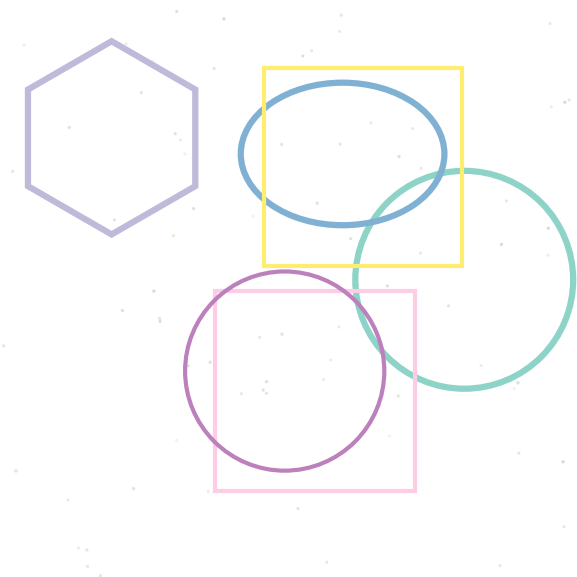[{"shape": "circle", "thickness": 3, "radius": 0.94, "center": [0.804, 0.515]}, {"shape": "hexagon", "thickness": 3, "radius": 0.84, "center": [0.193, 0.76]}, {"shape": "oval", "thickness": 3, "radius": 0.88, "center": [0.593, 0.733]}, {"shape": "square", "thickness": 2, "radius": 0.87, "center": [0.545, 0.322]}, {"shape": "circle", "thickness": 2, "radius": 0.86, "center": [0.493, 0.357]}, {"shape": "square", "thickness": 2, "radius": 0.85, "center": [0.628, 0.71]}]